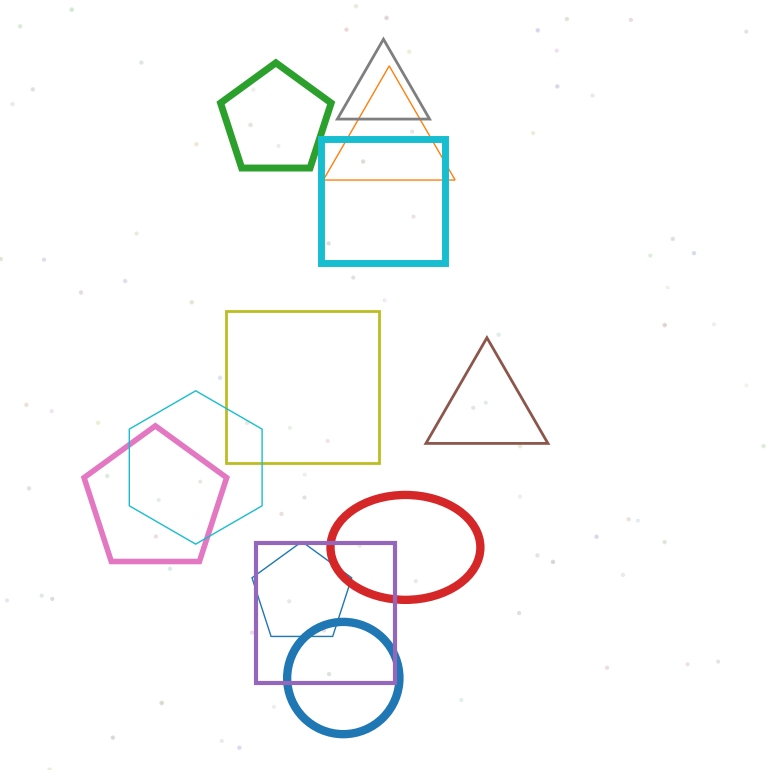[{"shape": "circle", "thickness": 3, "radius": 0.36, "center": [0.446, 0.119]}, {"shape": "pentagon", "thickness": 0.5, "radius": 0.34, "center": [0.392, 0.229]}, {"shape": "triangle", "thickness": 0.5, "radius": 0.49, "center": [0.505, 0.816]}, {"shape": "pentagon", "thickness": 2.5, "radius": 0.38, "center": [0.358, 0.843]}, {"shape": "oval", "thickness": 3, "radius": 0.49, "center": [0.527, 0.289]}, {"shape": "square", "thickness": 1.5, "radius": 0.45, "center": [0.423, 0.204]}, {"shape": "triangle", "thickness": 1, "radius": 0.46, "center": [0.632, 0.47]}, {"shape": "pentagon", "thickness": 2, "radius": 0.49, "center": [0.202, 0.35]}, {"shape": "triangle", "thickness": 1, "radius": 0.35, "center": [0.498, 0.88]}, {"shape": "square", "thickness": 1, "radius": 0.5, "center": [0.393, 0.497]}, {"shape": "hexagon", "thickness": 0.5, "radius": 0.5, "center": [0.254, 0.393]}, {"shape": "square", "thickness": 2.5, "radius": 0.4, "center": [0.498, 0.739]}]